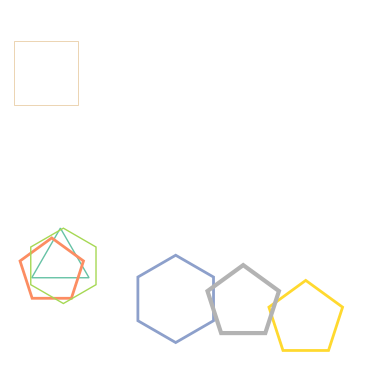[{"shape": "triangle", "thickness": 1, "radius": 0.43, "center": [0.157, 0.322]}, {"shape": "pentagon", "thickness": 2, "radius": 0.43, "center": [0.134, 0.295]}, {"shape": "hexagon", "thickness": 2, "radius": 0.57, "center": [0.456, 0.224]}, {"shape": "hexagon", "thickness": 1, "radius": 0.49, "center": [0.165, 0.309]}, {"shape": "pentagon", "thickness": 2, "radius": 0.5, "center": [0.794, 0.171]}, {"shape": "square", "thickness": 0.5, "radius": 0.41, "center": [0.119, 0.81]}, {"shape": "pentagon", "thickness": 3, "radius": 0.49, "center": [0.632, 0.214]}]